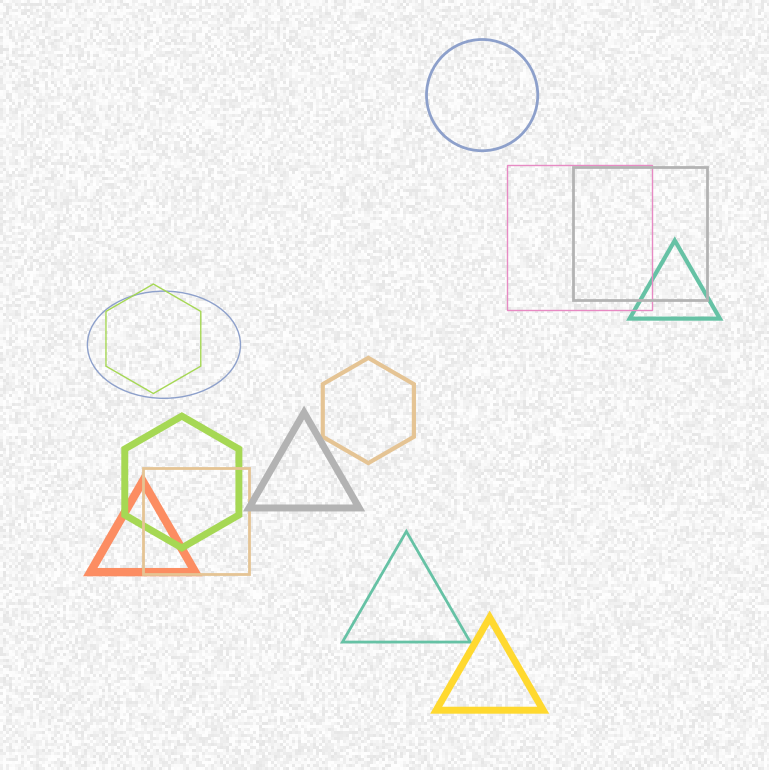[{"shape": "triangle", "thickness": 1.5, "radius": 0.34, "center": [0.876, 0.62]}, {"shape": "triangle", "thickness": 1, "radius": 0.48, "center": [0.528, 0.214]}, {"shape": "triangle", "thickness": 3, "radius": 0.39, "center": [0.185, 0.296]}, {"shape": "oval", "thickness": 0.5, "radius": 0.5, "center": [0.213, 0.552]}, {"shape": "circle", "thickness": 1, "radius": 0.36, "center": [0.626, 0.876]}, {"shape": "square", "thickness": 0.5, "radius": 0.47, "center": [0.752, 0.692]}, {"shape": "hexagon", "thickness": 2.5, "radius": 0.43, "center": [0.236, 0.374]}, {"shape": "hexagon", "thickness": 0.5, "radius": 0.36, "center": [0.199, 0.56]}, {"shape": "triangle", "thickness": 2.5, "radius": 0.4, "center": [0.636, 0.118]}, {"shape": "square", "thickness": 1, "radius": 0.35, "center": [0.255, 0.324]}, {"shape": "hexagon", "thickness": 1.5, "radius": 0.34, "center": [0.478, 0.467]}, {"shape": "square", "thickness": 1, "radius": 0.43, "center": [0.831, 0.697]}, {"shape": "triangle", "thickness": 2.5, "radius": 0.41, "center": [0.395, 0.382]}]